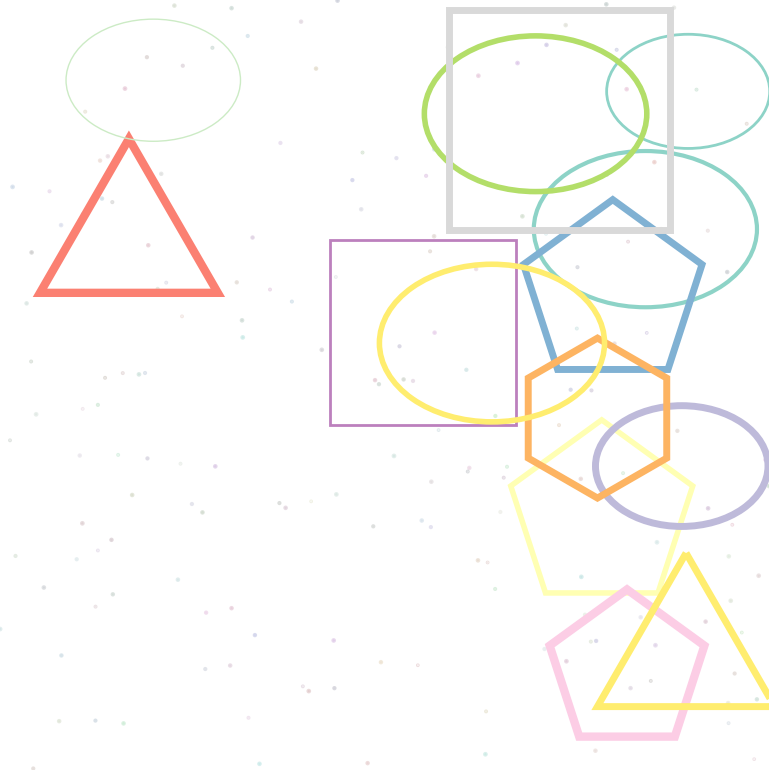[{"shape": "oval", "thickness": 1.5, "radius": 0.72, "center": [0.838, 0.702]}, {"shape": "oval", "thickness": 1, "radius": 0.53, "center": [0.894, 0.881]}, {"shape": "pentagon", "thickness": 2, "radius": 0.62, "center": [0.781, 0.33]}, {"shape": "oval", "thickness": 2.5, "radius": 0.56, "center": [0.885, 0.395]}, {"shape": "triangle", "thickness": 3, "radius": 0.67, "center": [0.167, 0.686]}, {"shape": "pentagon", "thickness": 2.5, "radius": 0.61, "center": [0.796, 0.619]}, {"shape": "hexagon", "thickness": 2.5, "radius": 0.52, "center": [0.776, 0.457]}, {"shape": "oval", "thickness": 2, "radius": 0.72, "center": [0.696, 0.852]}, {"shape": "pentagon", "thickness": 3, "radius": 0.53, "center": [0.814, 0.129]}, {"shape": "square", "thickness": 2.5, "radius": 0.72, "center": [0.727, 0.844]}, {"shape": "square", "thickness": 1, "radius": 0.6, "center": [0.549, 0.568]}, {"shape": "oval", "thickness": 0.5, "radius": 0.57, "center": [0.199, 0.896]}, {"shape": "triangle", "thickness": 2.5, "radius": 0.66, "center": [0.891, 0.149]}, {"shape": "oval", "thickness": 2, "radius": 0.73, "center": [0.639, 0.554]}]